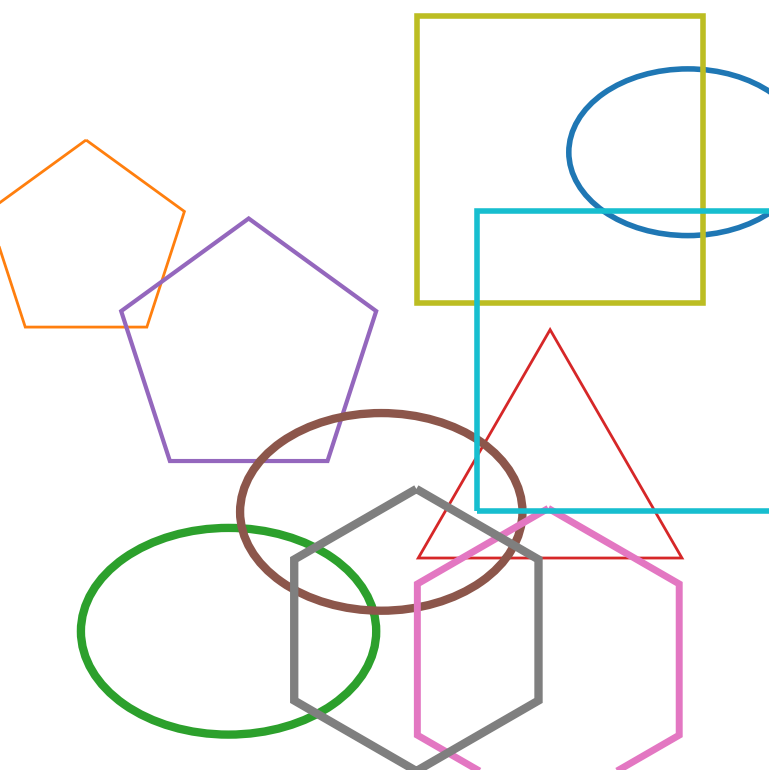[{"shape": "oval", "thickness": 2, "radius": 0.77, "center": [0.893, 0.802]}, {"shape": "pentagon", "thickness": 1, "radius": 0.67, "center": [0.112, 0.684]}, {"shape": "oval", "thickness": 3, "radius": 0.96, "center": [0.297, 0.18]}, {"shape": "triangle", "thickness": 1, "radius": 0.99, "center": [0.714, 0.374]}, {"shape": "pentagon", "thickness": 1.5, "radius": 0.87, "center": [0.323, 0.542]}, {"shape": "oval", "thickness": 3, "radius": 0.92, "center": [0.495, 0.335]}, {"shape": "hexagon", "thickness": 2.5, "radius": 0.98, "center": [0.712, 0.143]}, {"shape": "hexagon", "thickness": 3, "radius": 0.92, "center": [0.541, 0.182]}, {"shape": "square", "thickness": 2, "radius": 0.93, "center": [0.728, 0.793]}, {"shape": "square", "thickness": 2, "radius": 0.97, "center": [0.815, 0.531]}]